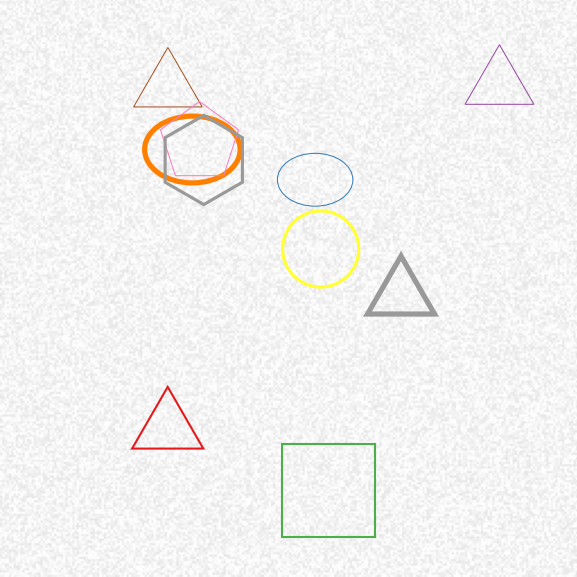[{"shape": "triangle", "thickness": 1, "radius": 0.36, "center": [0.29, 0.258]}, {"shape": "oval", "thickness": 0.5, "radius": 0.33, "center": [0.546, 0.688]}, {"shape": "square", "thickness": 1, "radius": 0.4, "center": [0.569, 0.149]}, {"shape": "triangle", "thickness": 0.5, "radius": 0.34, "center": [0.865, 0.853]}, {"shape": "oval", "thickness": 2.5, "radius": 0.41, "center": [0.333, 0.74]}, {"shape": "circle", "thickness": 1.5, "radius": 0.33, "center": [0.555, 0.568]}, {"shape": "triangle", "thickness": 0.5, "radius": 0.34, "center": [0.291, 0.848]}, {"shape": "pentagon", "thickness": 0.5, "radius": 0.36, "center": [0.345, 0.752]}, {"shape": "hexagon", "thickness": 1.5, "radius": 0.39, "center": [0.353, 0.722]}, {"shape": "triangle", "thickness": 2.5, "radius": 0.33, "center": [0.694, 0.489]}]